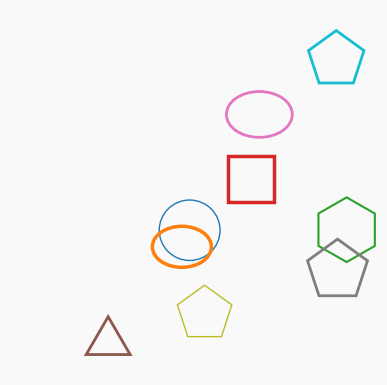[{"shape": "circle", "thickness": 1, "radius": 0.39, "center": [0.489, 0.402]}, {"shape": "oval", "thickness": 2.5, "radius": 0.38, "center": [0.469, 0.359]}, {"shape": "hexagon", "thickness": 1.5, "radius": 0.42, "center": [0.895, 0.403]}, {"shape": "square", "thickness": 2.5, "radius": 0.3, "center": [0.648, 0.536]}, {"shape": "triangle", "thickness": 2, "radius": 0.33, "center": [0.279, 0.112]}, {"shape": "oval", "thickness": 2, "radius": 0.43, "center": [0.669, 0.703]}, {"shape": "pentagon", "thickness": 2, "radius": 0.41, "center": [0.871, 0.298]}, {"shape": "pentagon", "thickness": 1, "radius": 0.37, "center": [0.528, 0.185]}, {"shape": "pentagon", "thickness": 2, "radius": 0.38, "center": [0.868, 0.845]}]